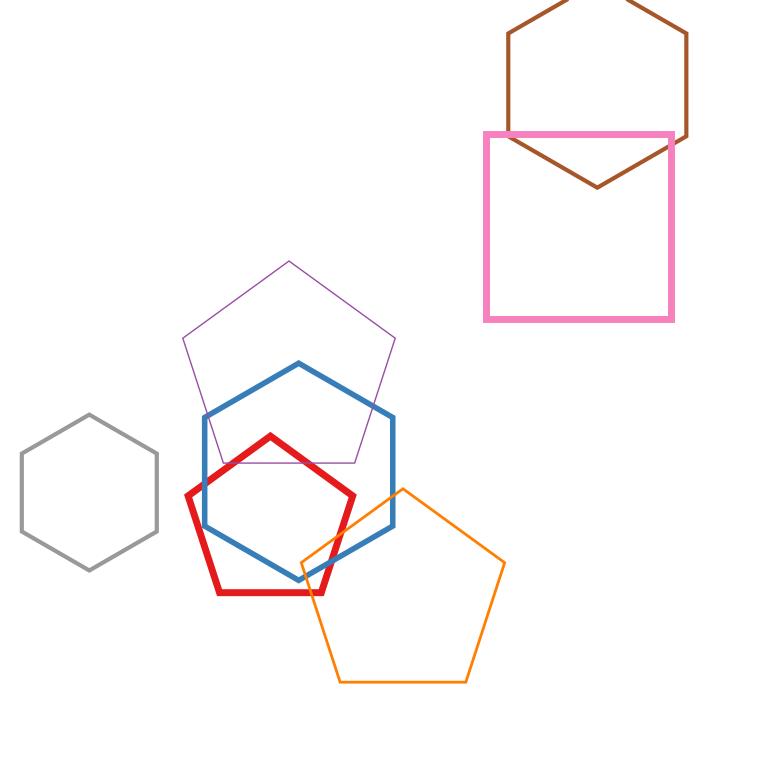[{"shape": "pentagon", "thickness": 2.5, "radius": 0.56, "center": [0.351, 0.321]}, {"shape": "hexagon", "thickness": 2, "radius": 0.71, "center": [0.388, 0.387]}, {"shape": "pentagon", "thickness": 0.5, "radius": 0.73, "center": [0.375, 0.516]}, {"shape": "pentagon", "thickness": 1, "radius": 0.69, "center": [0.523, 0.226]}, {"shape": "hexagon", "thickness": 1.5, "radius": 0.67, "center": [0.776, 0.89]}, {"shape": "square", "thickness": 2.5, "radius": 0.6, "center": [0.751, 0.706]}, {"shape": "hexagon", "thickness": 1.5, "radius": 0.51, "center": [0.116, 0.36]}]